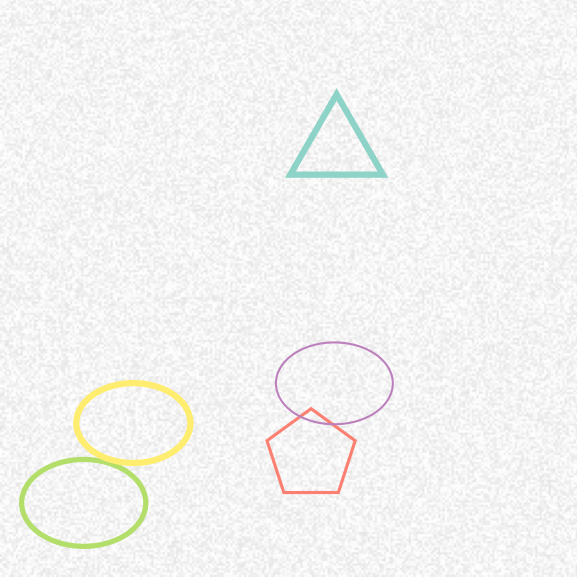[{"shape": "triangle", "thickness": 3, "radius": 0.46, "center": [0.583, 0.743]}, {"shape": "pentagon", "thickness": 1.5, "radius": 0.4, "center": [0.539, 0.211]}, {"shape": "oval", "thickness": 2.5, "radius": 0.54, "center": [0.145, 0.128]}, {"shape": "oval", "thickness": 1, "radius": 0.51, "center": [0.579, 0.335]}, {"shape": "oval", "thickness": 3, "radius": 0.49, "center": [0.231, 0.267]}]